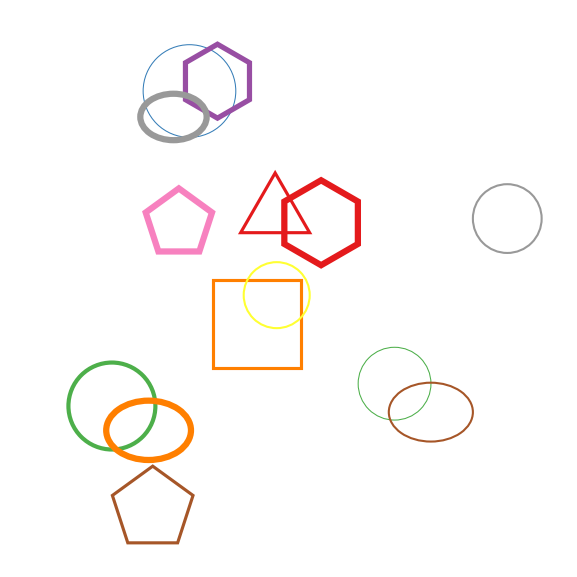[{"shape": "hexagon", "thickness": 3, "radius": 0.37, "center": [0.556, 0.613]}, {"shape": "triangle", "thickness": 1.5, "radius": 0.34, "center": [0.476, 0.631]}, {"shape": "circle", "thickness": 0.5, "radius": 0.4, "center": [0.328, 0.842]}, {"shape": "circle", "thickness": 0.5, "radius": 0.32, "center": [0.683, 0.335]}, {"shape": "circle", "thickness": 2, "radius": 0.38, "center": [0.194, 0.296]}, {"shape": "hexagon", "thickness": 2.5, "radius": 0.32, "center": [0.377, 0.859]}, {"shape": "square", "thickness": 1.5, "radius": 0.38, "center": [0.445, 0.438]}, {"shape": "oval", "thickness": 3, "radius": 0.37, "center": [0.257, 0.254]}, {"shape": "circle", "thickness": 1, "radius": 0.29, "center": [0.479, 0.488]}, {"shape": "oval", "thickness": 1, "radius": 0.36, "center": [0.746, 0.285]}, {"shape": "pentagon", "thickness": 1.5, "radius": 0.37, "center": [0.264, 0.119]}, {"shape": "pentagon", "thickness": 3, "radius": 0.3, "center": [0.31, 0.613]}, {"shape": "circle", "thickness": 1, "radius": 0.3, "center": [0.878, 0.621]}, {"shape": "oval", "thickness": 3, "radius": 0.29, "center": [0.3, 0.797]}]